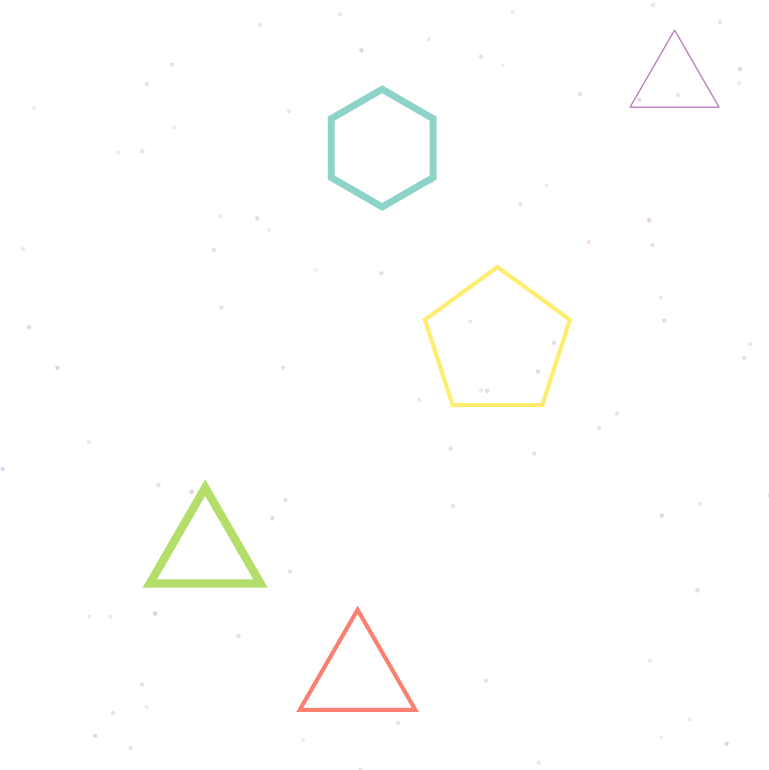[{"shape": "hexagon", "thickness": 2.5, "radius": 0.38, "center": [0.496, 0.808]}, {"shape": "triangle", "thickness": 1.5, "radius": 0.43, "center": [0.464, 0.121]}, {"shape": "triangle", "thickness": 3, "radius": 0.42, "center": [0.266, 0.284]}, {"shape": "triangle", "thickness": 0.5, "radius": 0.33, "center": [0.876, 0.894]}, {"shape": "pentagon", "thickness": 1.5, "radius": 0.5, "center": [0.646, 0.554]}]